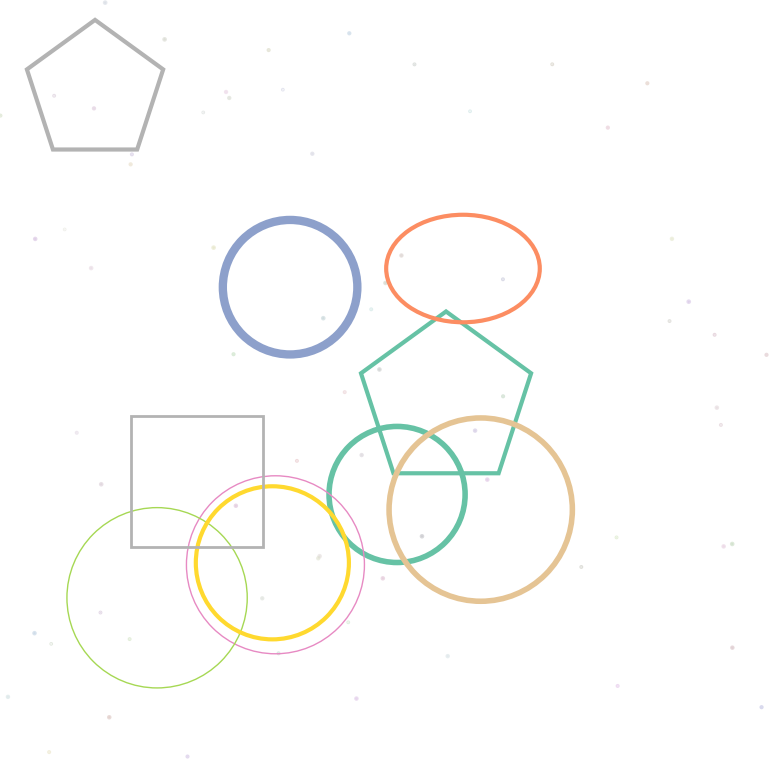[{"shape": "pentagon", "thickness": 1.5, "radius": 0.58, "center": [0.579, 0.479]}, {"shape": "circle", "thickness": 2, "radius": 0.44, "center": [0.516, 0.358]}, {"shape": "oval", "thickness": 1.5, "radius": 0.5, "center": [0.601, 0.651]}, {"shape": "circle", "thickness": 3, "radius": 0.44, "center": [0.377, 0.627]}, {"shape": "circle", "thickness": 0.5, "radius": 0.58, "center": [0.358, 0.267]}, {"shape": "circle", "thickness": 0.5, "radius": 0.59, "center": [0.204, 0.224]}, {"shape": "circle", "thickness": 1.5, "radius": 0.5, "center": [0.354, 0.269]}, {"shape": "circle", "thickness": 2, "radius": 0.6, "center": [0.624, 0.338]}, {"shape": "pentagon", "thickness": 1.5, "radius": 0.47, "center": [0.123, 0.881]}, {"shape": "square", "thickness": 1, "radius": 0.43, "center": [0.256, 0.375]}]